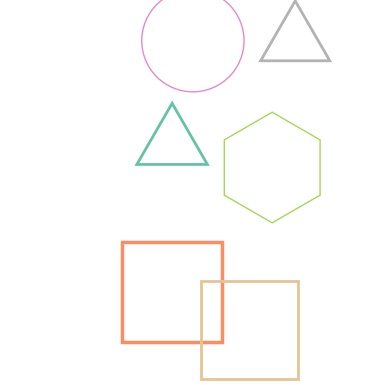[{"shape": "triangle", "thickness": 2, "radius": 0.53, "center": [0.447, 0.626]}, {"shape": "square", "thickness": 2.5, "radius": 0.65, "center": [0.447, 0.241]}, {"shape": "circle", "thickness": 1, "radius": 0.66, "center": [0.501, 0.894]}, {"shape": "hexagon", "thickness": 1, "radius": 0.72, "center": [0.707, 0.565]}, {"shape": "square", "thickness": 2, "radius": 0.63, "center": [0.649, 0.143]}, {"shape": "triangle", "thickness": 2, "radius": 0.52, "center": [0.767, 0.894]}]